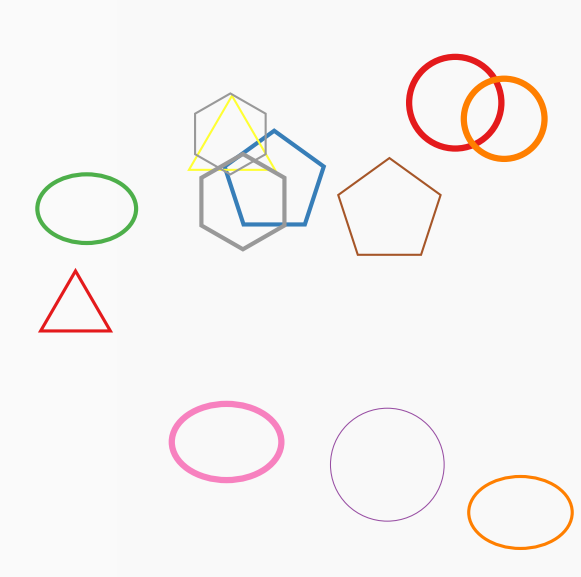[{"shape": "triangle", "thickness": 1.5, "radius": 0.35, "center": [0.13, 0.461]}, {"shape": "circle", "thickness": 3, "radius": 0.4, "center": [0.783, 0.821]}, {"shape": "pentagon", "thickness": 2, "radius": 0.45, "center": [0.472, 0.683]}, {"shape": "oval", "thickness": 2, "radius": 0.42, "center": [0.149, 0.638]}, {"shape": "circle", "thickness": 0.5, "radius": 0.49, "center": [0.666, 0.194]}, {"shape": "oval", "thickness": 1.5, "radius": 0.45, "center": [0.895, 0.112]}, {"shape": "circle", "thickness": 3, "radius": 0.35, "center": [0.867, 0.793]}, {"shape": "triangle", "thickness": 1, "radius": 0.43, "center": [0.399, 0.748]}, {"shape": "pentagon", "thickness": 1, "radius": 0.46, "center": [0.67, 0.633]}, {"shape": "oval", "thickness": 3, "radius": 0.47, "center": [0.39, 0.234]}, {"shape": "hexagon", "thickness": 2, "radius": 0.41, "center": [0.418, 0.65]}, {"shape": "hexagon", "thickness": 1, "radius": 0.35, "center": [0.396, 0.767]}]